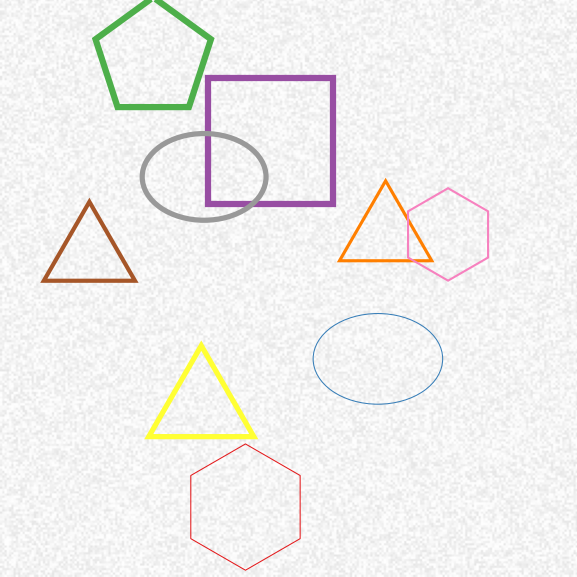[{"shape": "hexagon", "thickness": 0.5, "radius": 0.55, "center": [0.425, 0.121]}, {"shape": "oval", "thickness": 0.5, "radius": 0.56, "center": [0.654, 0.378]}, {"shape": "pentagon", "thickness": 3, "radius": 0.53, "center": [0.265, 0.899]}, {"shape": "square", "thickness": 3, "radius": 0.54, "center": [0.469, 0.755]}, {"shape": "triangle", "thickness": 1.5, "radius": 0.46, "center": [0.668, 0.594]}, {"shape": "triangle", "thickness": 2.5, "radius": 0.53, "center": [0.349, 0.296]}, {"shape": "triangle", "thickness": 2, "radius": 0.46, "center": [0.155, 0.559]}, {"shape": "hexagon", "thickness": 1, "radius": 0.4, "center": [0.776, 0.593]}, {"shape": "oval", "thickness": 2.5, "radius": 0.54, "center": [0.353, 0.693]}]